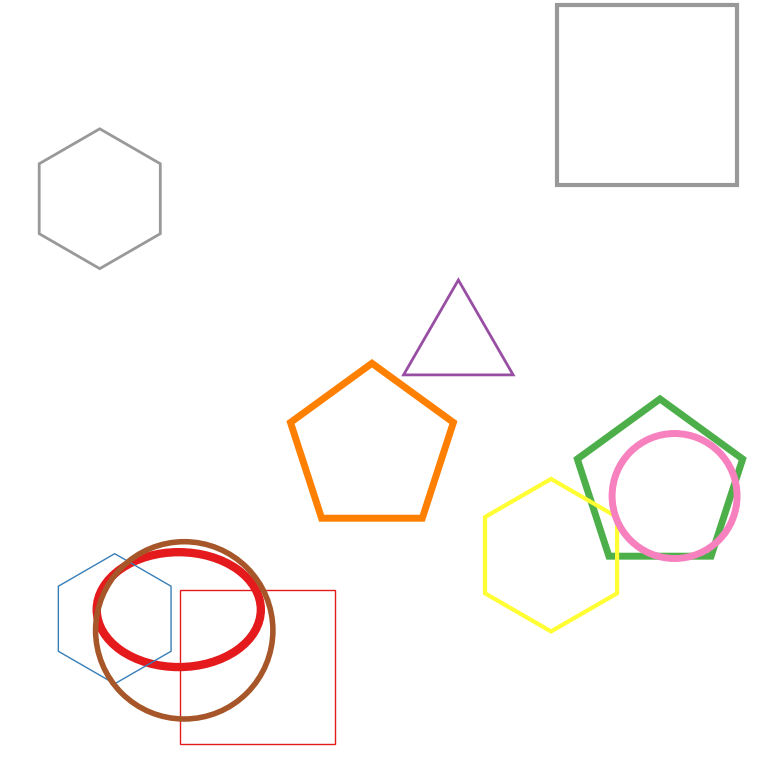[{"shape": "square", "thickness": 0.5, "radius": 0.5, "center": [0.335, 0.134]}, {"shape": "oval", "thickness": 3, "radius": 0.53, "center": [0.232, 0.208]}, {"shape": "hexagon", "thickness": 0.5, "radius": 0.42, "center": [0.149, 0.196]}, {"shape": "pentagon", "thickness": 2.5, "radius": 0.56, "center": [0.857, 0.369]}, {"shape": "triangle", "thickness": 1, "radius": 0.41, "center": [0.595, 0.554]}, {"shape": "pentagon", "thickness": 2.5, "radius": 0.56, "center": [0.483, 0.417]}, {"shape": "hexagon", "thickness": 1.5, "radius": 0.5, "center": [0.716, 0.279]}, {"shape": "circle", "thickness": 2, "radius": 0.58, "center": [0.239, 0.181]}, {"shape": "circle", "thickness": 2.5, "radius": 0.41, "center": [0.876, 0.356]}, {"shape": "hexagon", "thickness": 1, "radius": 0.45, "center": [0.13, 0.742]}, {"shape": "square", "thickness": 1.5, "radius": 0.58, "center": [0.84, 0.876]}]